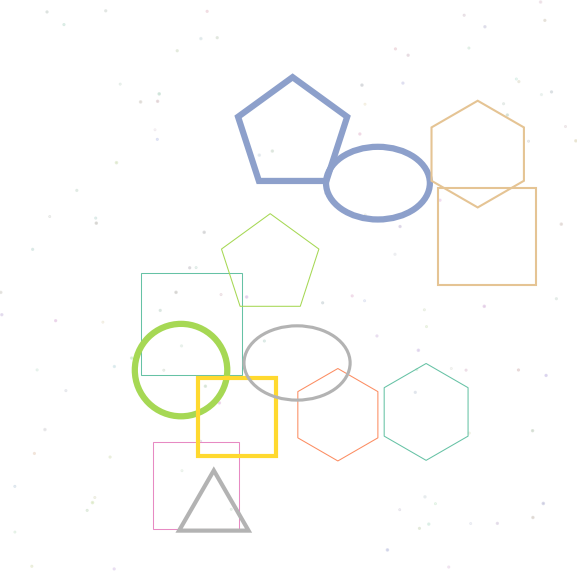[{"shape": "square", "thickness": 0.5, "radius": 0.44, "center": [0.332, 0.438]}, {"shape": "hexagon", "thickness": 0.5, "radius": 0.42, "center": [0.738, 0.286]}, {"shape": "hexagon", "thickness": 0.5, "radius": 0.4, "center": [0.585, 0.281]}, {"shape": "oval", "thickness": 3, "radius": 0.45, "center": [0.654, 0.682]}, {"shape": "pentagon", "thickness": 3, "radius": 0.5, "center": [0.507, 0.766]}, {"shape": "square", "thickness": 0.5, "radius": 0.38, "center": [0.34, 0.159]}, {"shape": "circle", "thickness": 3, "radius": 0.4, "center": [0.313, 0.358]}, {"shape": "pentagon", "thickness": 0.5, "radius": 0.44, "center": [0.468, 0.54]}, {"shape": "square", "thickness": 2, "radius": 0.34, "center": [0.411, 0.277]}, {"shape": "hexagon", "thickness": 1, "radius": 0.46, "center": [0.827, 0.732]}, {"shape": "square", "thickness": 1, "radius": 0.42, "center": [0.843, 0.59]}, {"shape": "oval", "thickness": 1.5, "radius": 0.46, "center": [0.514, 0.371]}, {"shape": "triangle", "thickness": 2, "radius": 0.35, "center": [0.37, 0.115]}]